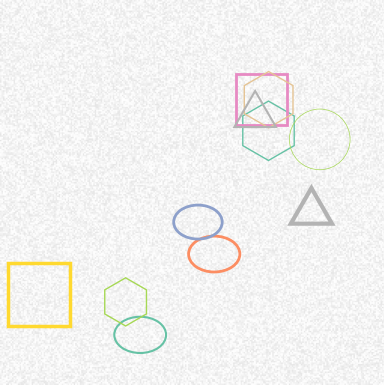[{"shape": "hexagon", "thickness": 1, "radius": 0.39, "center": [0.697, 0.66]}, {"shape": "oval", "thickness": 1.5, "radius": 0.34, "center": [0.364, 0.13]}, {"shape": "oval", "thickness": 2, "radius": 0.33, "center": [0.556, 0.34]}, {"shape": "oval", "thickness": 2, "radius": 0.32, "center": [0.514, 0.423]}, {"shape": "square", "thickness": 2, "radius": 0.33, "center": [0.679, 0.741]}, {"shape": "hexagon", "thickness": 1, "radius": 0.31, "center": [0.326, 0.216]}, {"shape": "circle", "thickness": 0.5, "radius": 0.39, "center": [0.83, 0.638]}, {"shape": "square", "thickness": 2.5, "radius": 0.41, "center": [0.101, 0.235]}, {"shape": "hexagon", "thickness": 1, "radius": 0.37, "center": [0.698, 0.741]}, {"shape": "triangle", "thickness": 3, "radius": 0.31, "center": [0.809, 0.45]}, {"shape": "triangle", "thickness": 1.5, "radius": 0.31, "center": [0.663, 0.701]}]